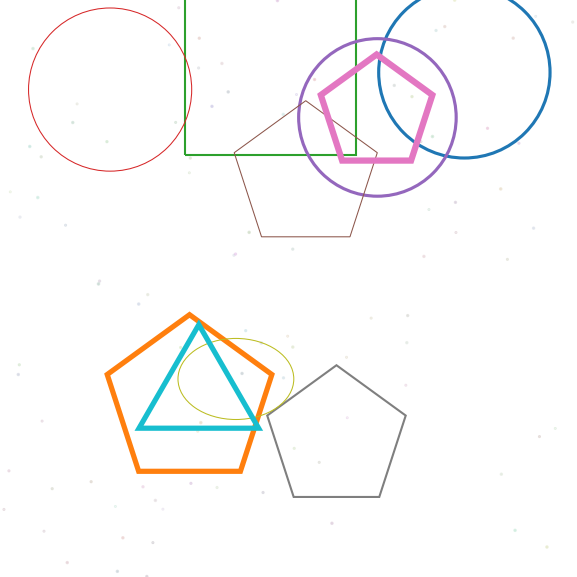[{"shape": "circle", "thickness": 1.5, "radius": 0.74, "center": [0.804, 0.874]}, {"shape": "pentagon", "thickness": 2.5, "radius": 0.75, "center": [0.328, 0.304]}, {"shape": "square", "thickness": 1, "radius": 0.74, "center": [0.469, 0.88]}, {"shape": "circle", "thickness": 0.5, "radius": 0.71, "center": [0.191, 0.844]}, {"shape": "circle", "thickness": 1.5, "radius": 0.68, "center": [0.654, 0.796]}, {"shape": "pentagon", "thickness": 0.5, "radius": 0.65, "center": [0.529, 0.694]}, {"shape": "pentagon", "thickness": 3, "radius": 0.51, "center": [0.652, 0.803]}, {"shape": "pentagon", "thickness": 1, "radius": 0.63, "center": [0.583, 0.241]}, {"shape": "oval", "thickness": 0.5, "radius": 0.5, "center": [0.408, 0.343]}, {"shape": "triangle", "thickness": 2.5, "radius": 0.6, "center": [0.344, 0.317]}]